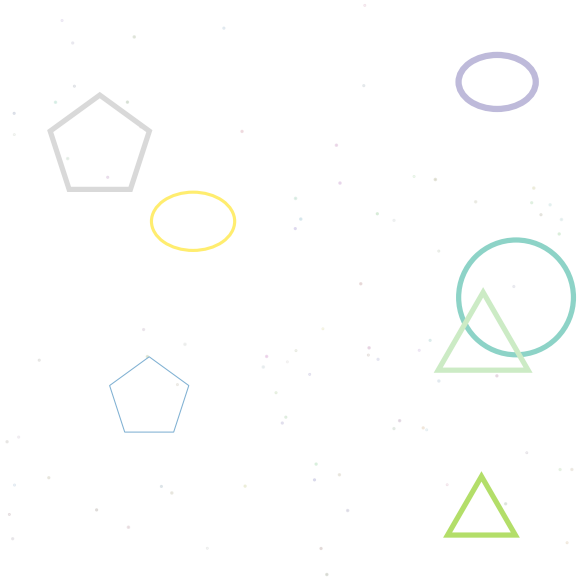[{"shape": "circle", "thickness": 2.5, "radius": 0.5, "center": [0.894, 0.484]}, {"shape": "oval", "thickness": 3, "radius": 0.33, "center": [0.861, 0.857]}, {"shape": "pentagon", "thickness": 0.5, "radius": 0.36, "center": [0.258, 0.309]}, {"shape": "triangle", "thickness": 2.5, "radius": 0.34, "center": [0.834, 0.106]}, {"shape": "pentagon", "thickness": 2.5, "radius": 0.45, "center": [0.173, 0.744]}, {"shape": "triangle", "thickness": 2.5, "radius": 0.45, "center": [0.837, 0.403]}, {"shape": "oval", "thickness": 1.5, "radius": 0.36, "center": [0.334, 0.616]}]